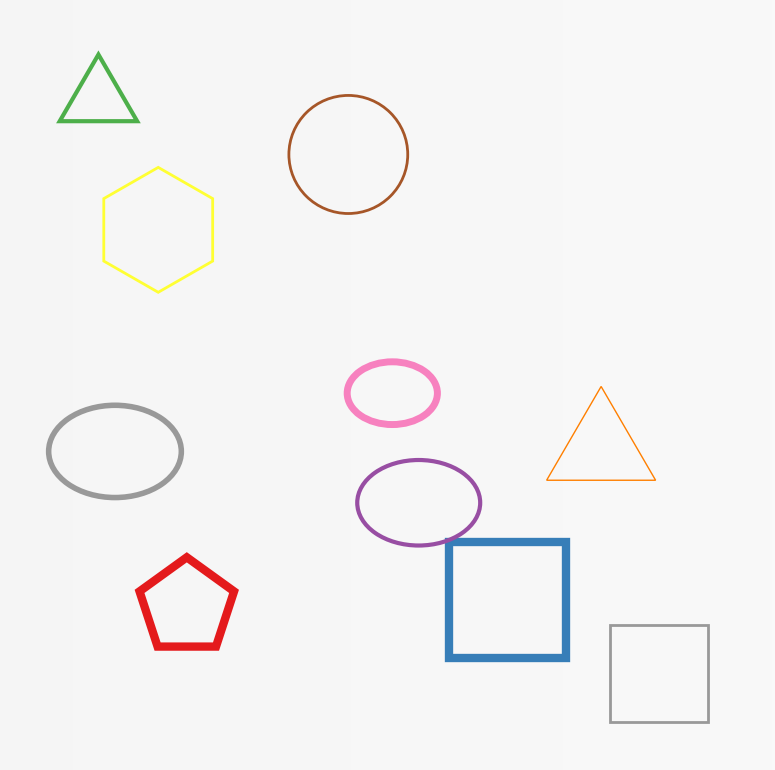[{"shape": "pentagon", "thickness": 3, "radius": 0.32, "center": [0.241, 0.212]}, {"shape": "square", "thickness": 3, "radius": 0.38, "center": [0.654, 0.221]}, {"shape": "triangle", "thickness": 1.5, "radius": 0.29, "center": [0.127, 0.871]}, {"shape": "oval", "thickness": 1.5, "radius": 0.4, "center": [0.54, 0.347]}, {"shape": "triangle", "thickness": 0.5, "radius": 0.41, "center": [0.776, 0.417]}, {"shape": "hexagon", "thickness": 1, "radius": 0.41, "center": [0.204, 0.702]}, {"shape": "circle", "thickness": 1, "radius": 0.38, "center": [0.449, 0.799]}, {"shape": "oval", "thickness": 2.5, "radius": 0.29, "center": [0.506, 0.489]}, {"shape": "oval", "thickness": 2, "radius": 0.43, "center": [0.148, 0.414]}, {"shape": "square", "thickness": 1, "radius": 0.31, "center": [0.851, 0.125]}]